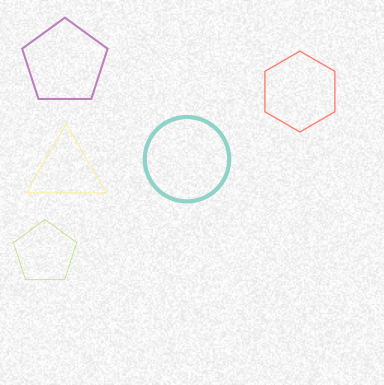[{"shape": "circle", "thickness": 3, "radius": 0.55, "center": [0.486, 0.587]}, {"shape": "hexagon", "thickness": 1, "radius": 0.52, "center": [0.779, 0.762]}, {"shape": "pentagon", "thickness": 0.5, "radius": 0.43, "center": [0.117, 0.343]}, {"shape": "pentagon", "thickness": 1.5, "radius": 0.58, "center": [0.168, 0.837]}, {"shape": "triangle", "thickness": 0.5, "radius": 0.6, "center": [0.172, 0.559]}]